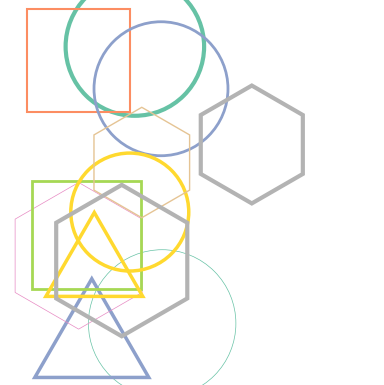[{"shape": "circle", "thickness": 0.5, "radius": 0.96, "center": [0.421, 0.16]}, {"shape": "circle", "thickness": 3, "radius": 0.9, "center": [0.35, 0.879]}, {"shape": "square", "thickness": 1.5, "radius": 0.67, "center": [0.204, 0.843]}, {"shape": "triangle", "thickness": 2.5, "radius": 0.85, "center": [0.238, 0.105]}, {"shape": "circle", "thickness": 2, "radius": 0.87, "center": [0.418, 0.769]}, {"shape": "hexagon", "thickness": 0.5, "radius": 0.95, "center": [0.204, 0.336]}, {"shape": "square", "thickness": 2, "radius": 0.71, "center": [0.224, 0.39]}, {"shape": "circle", "thickness": 2.5, "radius": 0.77, "center": [0.337, 0.449]}, {"shape": "triangle", "thickness": 2.5, "radius": 0.73, "center": [0.245, 0.303]}, {"shape": "hexagon", "thickness": 1, "radius": 0.72, "center": [0.368, 0.578]}, {"shape": "hexagon", "thickness": 3, "radius": 0.77, "center": [0.654, 0.625]}, {"shape": "hexagon", "thickness": 3, "radius": 0.98, "center": [0.316, 0.323]}]